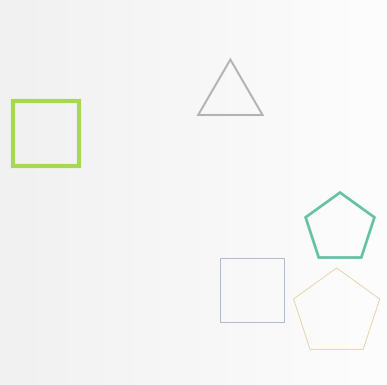[{"shape": "pentagon", "thickness": 2, "radius": 0.47, "center": [0.877, 0.407]}, {"shape": "square", "thickness": 0.5, "radius": 0.42, "center": [0.65, 0.248]}, {"shape": "square", "thickness": 3, "radius": 0.43, "center": [0.119, 0.653]}, {"shape": "pentagon", "thickness": 0.5, "radius": 0.58, "center": [0.869, 0.187]}, {"shape": "triangle", "thickness": 1.5, "radius": 0.48, "center": [0.594, 0.749]}]